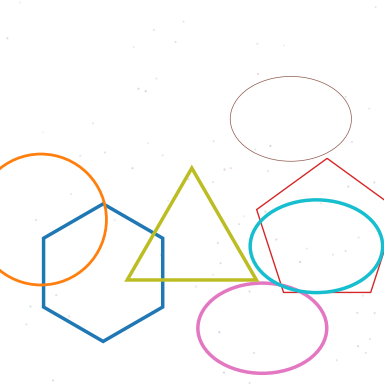[{"shape": "hexagon", "thickness": 2.5, "radius": 0.89, "center": [0.268, 0.292]}, {"shape": "circle", "thickness": 2, "radius": 0.85, "center": [0.106, 0.43]}, {"shape": "pentagon", "thickness": 1, "radius": 0.96, "center": [0.85, 0.396]}, {"shape": "oval", "thickness": 0.5, "radius": 0.79, "center": [0.755, 0.691]}, {"shape": "oval", "thickness": 2.5, "radius": 0.84, "center": [0.681, 0.148]}, {"shape": "triangle", "thickness": 2.5, "radius": 0.97, "center": [0.498, 0.37]}, {"shape": "oval", "thickness": 2.5, "radius": 0.86, "center": [0.822, 0.36]}]